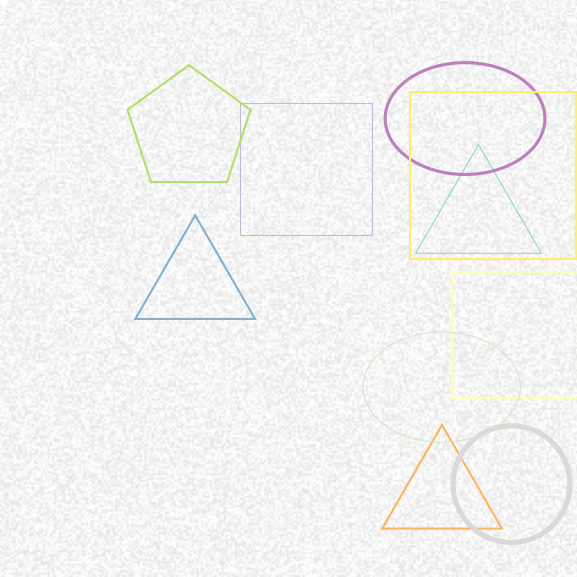[{"shape": "triangle", "thickness": 0.5, "radius": 0.63, "center": [0.829, 0.623]}, {"shape": "square", "thickness": 1, "radius": 0.54, "center": [0.891, 0.419]}, {"shape": "square", "thickness": 0.5, "radius": 0.57, "center": [0.53, 0.707]}, {"shape": "triangle", "thickness": 1, "radius": 0.6, "center": [0.338, 0.507]}, {"shape": "triangle", "thickness": 1, "radius": 0.6, "center": [0.765, 0.144]}, {"shape": "pentagon", "thickness": 1, "radius": 0.56, "center": [0.327, 0.774]}, {"shape": "circle", "thickness": 2.5, "radius": 0.51, "center": [0.886, 0.161]}, {"shape": "oval", "thickness": 1.5, "radius": 0.69, "center": [0.805, 0.794]}, {"shape": "oval", "thickness": 0.5, "radius": 0.68, "center": [0.765, 0.329]}, {"shape": "square", "thickness": 1, "radius": 0.72, "center": [0.854, 0.696]}]